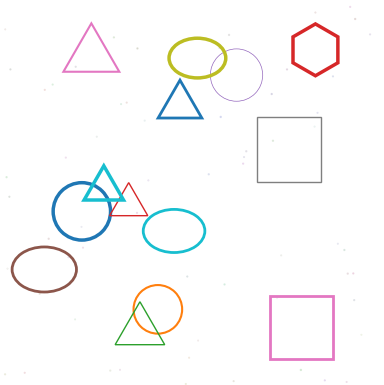[{"shape": "triangle", "thickness": 2, "radius": 0.33, "center": [0.467, 0.726]}, {"shape": "circle", "thickness": 2.5, "radius": 0.37, "center": [0.213, 0.451]}, {"shape": "circle", "thickness": 1.5, "radius": 0.32, "center": [0.41, 0.196]}, {"shape": "triangle", "thickness": 1, "radius": 0.37, "center": [0.363, 0.142]}, {"shape": "hexagon", "thickness": 2.5, "radius": 0.34, "center": [0.819, 0.871]}, {"shape": "triangle", "thickness": 1, "radius": 0.29, "center": [0.334, 0.468]}, {"shape": "circle", "thickness": 0.5, "radius": 0.34, "center": [0.614, 0.805]}, {"shape": "oval", "thickness": 2, "radius": 0.42, "center": [0.115, 0.3]}, {"shape": "triangle", "thickness": 1.5, "radius": 0.42, "center": [0.237, 0.856]}, {"shape": "square", "thickness": 2, "radius": 0.41, "center": [0.783, 0.149]}, {"shape": "square", "thickness": 1, "radius": 0.42, "center": [0.751, 0.612]}, {"shape": "oval", "thickness": 2.5, "radius": 0.37, "center": [0.513, 0.849]}, {"shape": "oval", "thickness": 2, "radius": 0.4, "center": [0.452, 0.4]}, {"shape": "triangle", "thickness": 2.5, "radius": 0.3, "center": [0.27, 0.51]}]